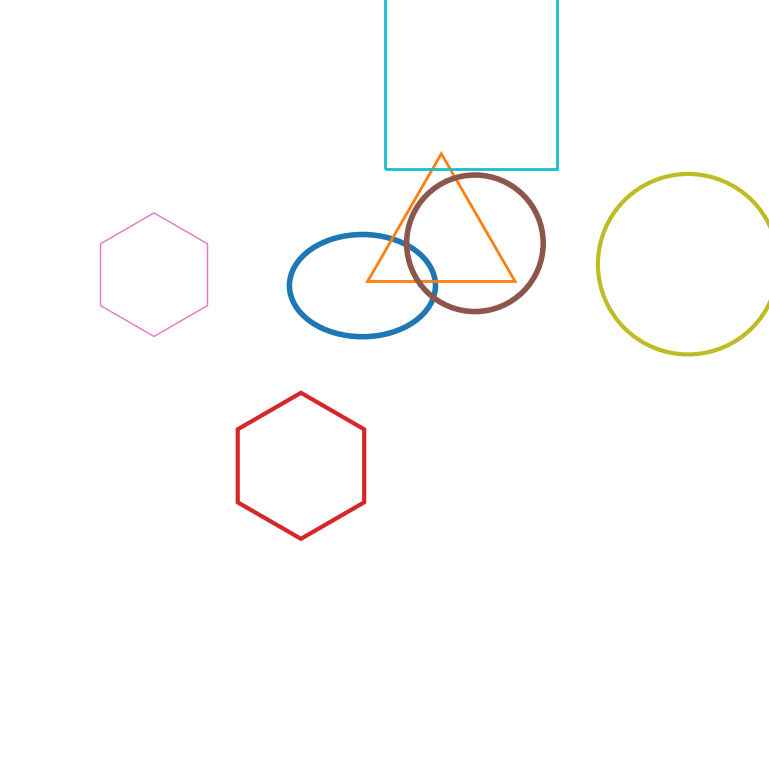[{"shape": "oval", "thickness": 2, "radius": 0.47, "center": [0.471, 0.629]}, {"shape": "triangle", "thickness": 1, "radius": 0.55, "center": [0.573, 0.69]}, {"shape": "hexagon", "thickness": 1.5, "radius": 0.47, "center": [0.391, 0.395]}, {"shape": "circle", "thickness": 2, "radius": 0.44, "center": [0.617, 0.684]}, {"shape": "hexagon", "thickness": 0.5, "radius": 0.4, "center": [0.2, 0.643]}, {"shape": "circle", "thickness": 1.5, "radius": 0.59, "center": [0.894, 0.657]}, {"shape": "square", "thickness": 1, "radius": 0.56, "center": [0.612, 0.892]}]